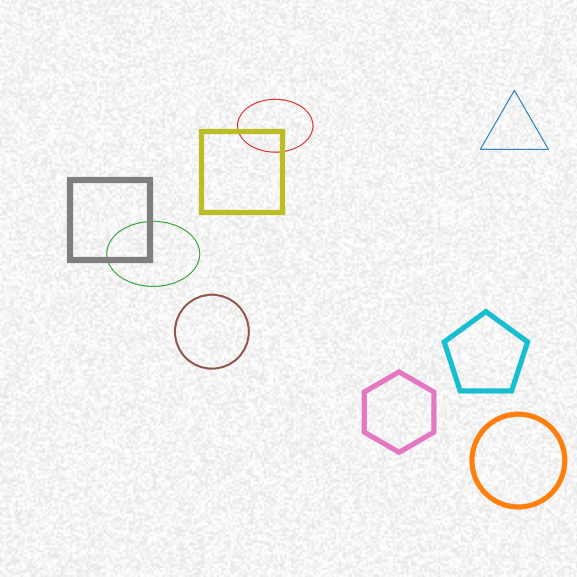[{"shape": "triangle", "thickness": 0.5, "radius": 0.34, "center": [0.891, 0.775]}, {"shape": "circle", "thickness": 2.5, "radius": 0.4, "center": [0.898, 0.202]}, {"shape": "oval", "thickness": 0.5, "radius": 0.4, "center": [0.265, 0.559]}, {"shape": "oval", "thickness": 0.5, "radius": 0.33, "center": [0.477, 0.781]}, {"shape": "circle", "thickness": 1, "radius": 0.32, "center": [0.367, 0.425]}, {"shape": "hexagon", "thickness": 2.5, "radius": 0.35, "center": [0.691, 0.286]}, {"shape": "square", "thickness": 3, "radius": 0.35, "center": [0.19, 0.618]}, {"shape": "square", "thickness": 2.5, "radius": 0.35, "center": [0.418, 0.702]}, {"shape": "pentagon", "thickness": 2.5, "radius": 0.38, "center": [0.841, 0.384]}]